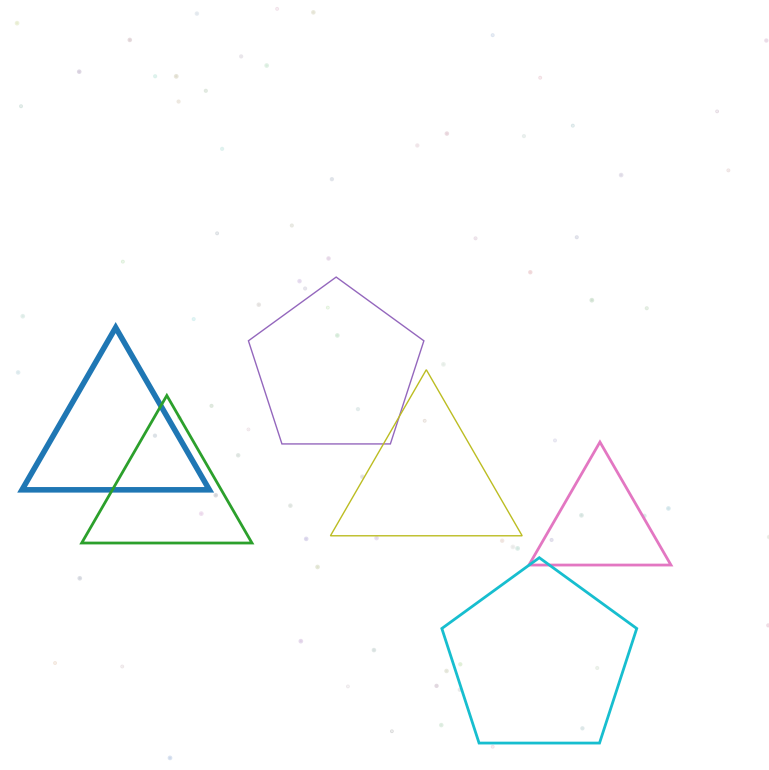[{"shape": "triangle", "thickness": 2, "radius": 0.7, "center": [0.15, 0.434]}, {"shape": "triangle", "thickness": 1, "radius": 0.64, "center": [0.217, 0.359]}, {"shape": "pentagon", "thickness": 0.5, "radius": 0.6, "center": [0.437, 0.52]}, {"shape": "triangle", "thickness": 1, "radius": 0.53, "center": [0.779, 0.319]}, {"shape": "triangle", "thickness": 0.5, "radius": 0.72, "center": [0.554, 0.376]}, {"shape": "pentagon", "thickness": 1, "radius": 0.67, "center": [0.7, 0.143]}]